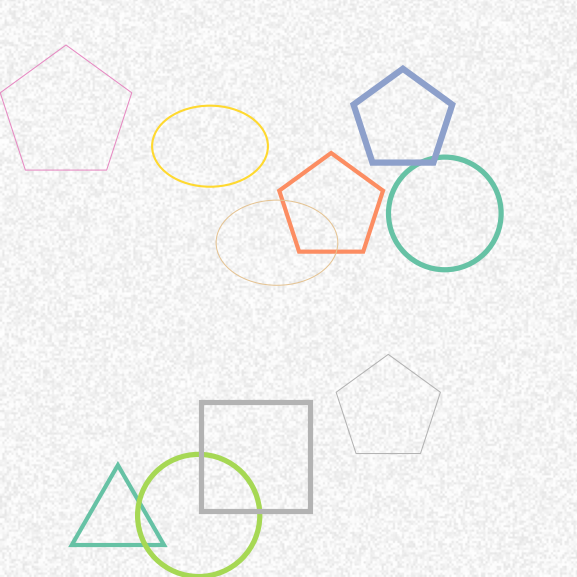[{"shape": "triangle", "thickness": 2, "radius": 0.46, "center": [0.204, 0.101]}, {"shape": "circle", "thickness": 2.5, "radius": 0.49, "center": [0.77, 0.63]}, {"shape": "pentagon", "thickness": 2, "radius": 0.47, "center": [0.573, 0.64]}, {"shape": "pentagon", "thickness": 3, "radius": 0.45, "center": [0.698, 0.79]}, {"shape": "pentagon", "thickness": 0.5, "radius": 0.6, "center": [0.114, 0.801]}, {"shape": "circle", "thickness": 2.5, "radius": 0.53, "center": [0.344, 0.107]}, {"shape": "oval", "thickness": 1, "radius": 0.5, "center": [0.364, 0.746]}, {"shape": "oval", "thickness": 0.5, "radius": 0.53, "center": [0.48, 0.579]}, {"shape": "square", "thickness": 2.5, "radius": 0.47, "center": [0.443, 0.208]}, {"shape": "pentagon", "thickness": 0.5, "radius": 0.47, "center": [0.672, 0.291]}]